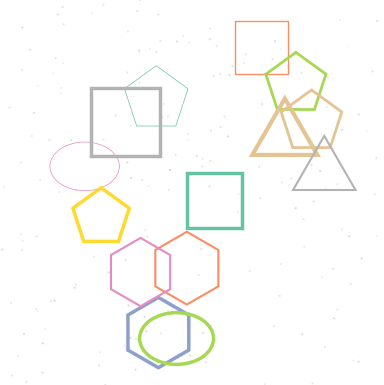[{"shape": "pentagon", "thickness": 0.5, "radius": 0.43, "center": [0.406, 0.743]}, {"shape": "square", "thickness": 2.5, "radius": 0.36, "center": [0.558, 0.479]}, {"shape": "hexagon", "thickness": 1.5, "radius": 0.47, "center": [0.485, 0.303]}, {"shape": "square", "thickness": 1, "radius": 0.34, "center": [0.679, 0.876]}, {"shape": "hexagon", "thickness": 2.5, "radius": 0.46, "center": [0.411, 0.136]}, {"shape": "oval", "thickness": 0.5, "radius": 0.45, "center": [0.22, 0.568]}, {"shape": "hexagon", "thickness": 1.5, "radius": 0.44, "center": [0.365, 0.293]}, {"shape": "oval", "thickness": 2.5, "radius": 0.48, "center": [0.459, 0.121]}, {"shape": "pentagon", "thickness": 2, "radius": 0.41, "center": [0.769, 0.782]}, {"shape": "pentagon", "thickness": 2.5, "radius": 0.38, "center": [0.263, 0.435]}, {"shape": "pentagon", "thickness": 2, "radius": 0.41, "center": [0.809, 0.684]}, {"shape": "triangle", "thickness": 3, "radius": 0.49, "center": [0.74, 0.646]}, {"shape": "triangle", "thickness": 1.5, "radius": 0.47, "center": [0.842, 0.553]}, {"shape": "square", "thickness": 2.5, "radius": 0.45, "center": [0.325, 0.683]}]